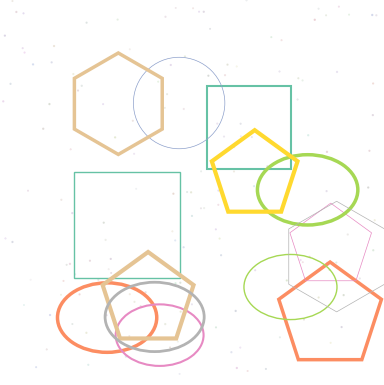[{"shape": "square", "thickness": 1.5, "radius": 0.54, "center": [0.647, 0.669]}, {"shape": "square", "thickness": 1, "radius": 0.69, "center": [0.329, 0.416]}, {"shape": "pentagon", "thickness": 2.5, "radius": 0.7, "center": [0.857, 0.179]}, {"shape": "oval", "thickness": 2.5, "radius": 0.64, "center": [0.278, 0.175]}, {"shape": "circle", "thickness": 0.5, "radius": 0.59, "center": [0.465, 0.732]}, {"shape": "pentagon", "thickness": 0.5, "radius": 0.56, "center": [0.859, 0.361]}, {"shape": "oval", "thickness": 1.5, "radius": 0.57, "center": [0.415, 0.13]}, {"shape": "oval", "thickness": 2.5, "radius": 0.65, "center": [0.799, 0.507]}, {"shape": "oval", "thickness": 1, "radius": 0.6, "center": [0.754, 0.254]}, {"shape": "pentagon", "thickness": 3, "radius": 0.59, "center": [0.662, 0.545]}, {"shape": "hexagon", "thickness": 2.5, "radius": 0.66, "center": [0.307, 0.731]}, {"shape": "pentagon", "thickness": 3, "radius": 0.62, "center": [0.385, 0.221]}, {"shape": "oval", "thickness": 2, "radius": 0.64, "center": [0.402, 0.177]}, {"shape": "hexagon", "thickness": 0.5, "radius": 0.72, "center": [0.874, 0.334]}]